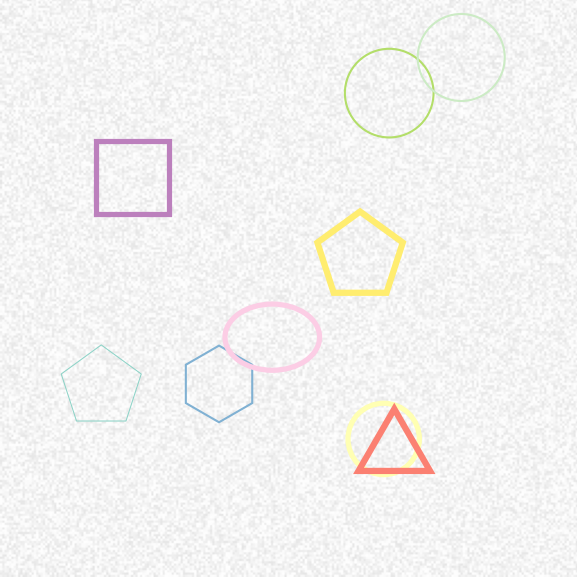[{"shape": "pentagon", "thickness": 0.5, "radius": 0.36, "center": [0.175, 0.329]}, {"shape": "circle", "thickness": 2.5, "radius": 0.31, "center": [0.664, 0.239]}, {"shape": "triangle", "thickness": 3, "radius": 0.36, "center": [0.683, 0.219]}, {"shape": "hexagon", "thickness": 1, "radius": 0.33, "center": [0.379, 0.334]}, {"shape": "circle", "thickness": 1, "radius": 0.38, "center": [0.674, 0.838]}, {"shape": "oval", "thickness": 2.5, "radius": 0.41, "center": [0.471, 0.415]}, {"shape": "square", "thickness": 2.5, "radius": 0.32, "center": [0.229, 0.691]}, {"shape": "circle", "thickness": 1, "radius": 0.38, "center": [0.799, 0.9]}, {"shape": "pentagon", "thickness": 3, "radius": 0.39, "center": [0.624, 0.555]}]